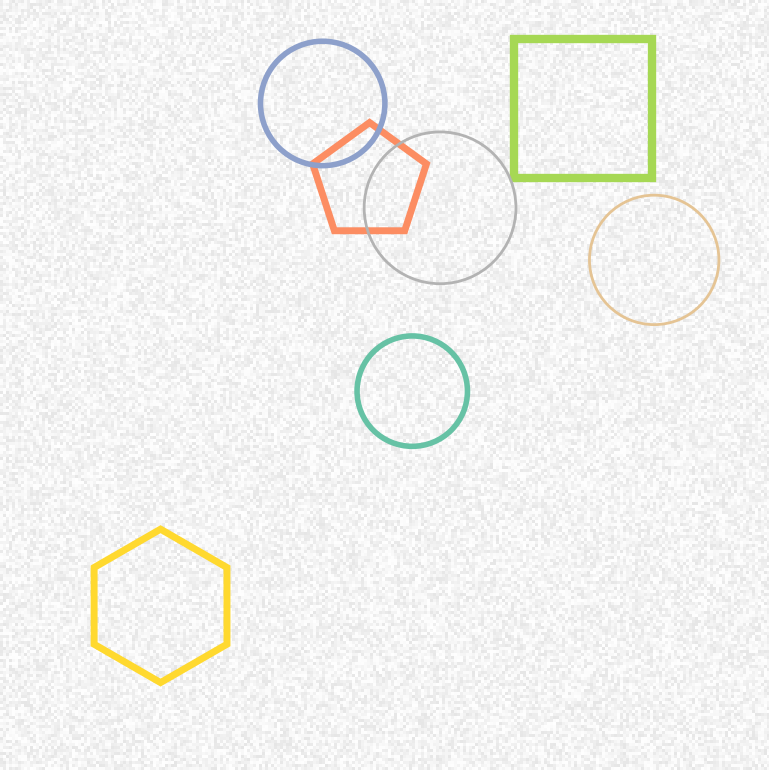[{"shape": "circle", "thickness": 2, "radius": 0.36, "center": [0.535, 0.492]}, {"shape": "pentagon", "thickness": 2.5, "radius": 0.39, "center": [0.48, 0.763]}, {"shape": "circle", "thickness": 2, "radius": 0.4, "center": [0.419, 0.866]}, {"shape": "square", "thickness": 3, "radius": 0.45, "center": [0.757, 0.859]}, {"shape": "hexagon", "thickness": 2.5, "radius": 0.5, "center": [0.208, 0.213]}, {"shape": "circle", "thickness": 1, "radius": 0.42, "center": [0.85, 0.662]}, {"shape": "circle", "thickness": 1, "radius": 0.49, "center": [0.572, 0.73]}]